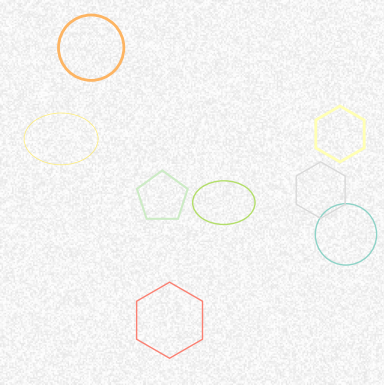[{"shape": "circle", "thickness": 1, "radius": 0.4, "center": [0.899, 0.391]}, {"shape": "hexagon", "thickness": 2, "radius": 0.36, "center": [0.883, 0.652]}, {"shape": "hexagon", "thickness": 1, "radius": 0.49, "center": [0.44, 0.168]}, {"shape": "circle", "thickness": 2, "radius": 0.42, "center": [0.237, 0.876]}, {"shape": "oval", "thickness": 1, "radius": 0.4, "center": [0.581, 0.474]}, {"shape": "hexagon", "thickness": 1, "radius": 0.37, "center": [0.833, 0.506]}, {"shape": "pentagon", "thickness": 1.5, "radius": 0.35, "center": [0.422, 0.488]}, {"shape": "oval", "thickness": 0.5, "radius": 0.48, "center": [0.159, 0.639]}]